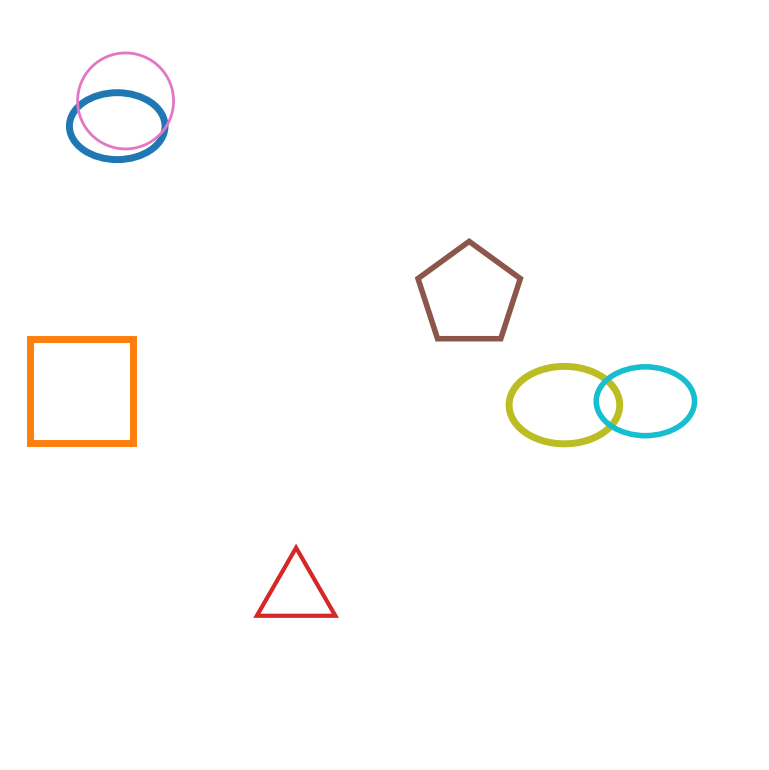[{"shape": "oval", "thickness": 2.5, "radius": 0.31, "center": [0.152, 0.836]}, {"shape": "square", "thickness": 2.5, "radius": 0.34, "center": [0.106, 0.492]}, {"shape": "triangle", "thickness": 1.5, "radius": 0.29, "center": [0.385, 0.23]}, {"shape": "pentagon", "thickness": 2, "radius": 0.35, "center": [0.609, 0.617]}, {"shape": "circle", "thickness": 1, "radius": 0.31, "center": [0.163, 0.869]}, {"shape": "oval", "thickness": 2.5, "radius": 0.36, "center": [0.733, 0.474]}, {"shape": "oval", "thickness": 2, "radius": 0.32, "center": [0.838, 0.479]}]